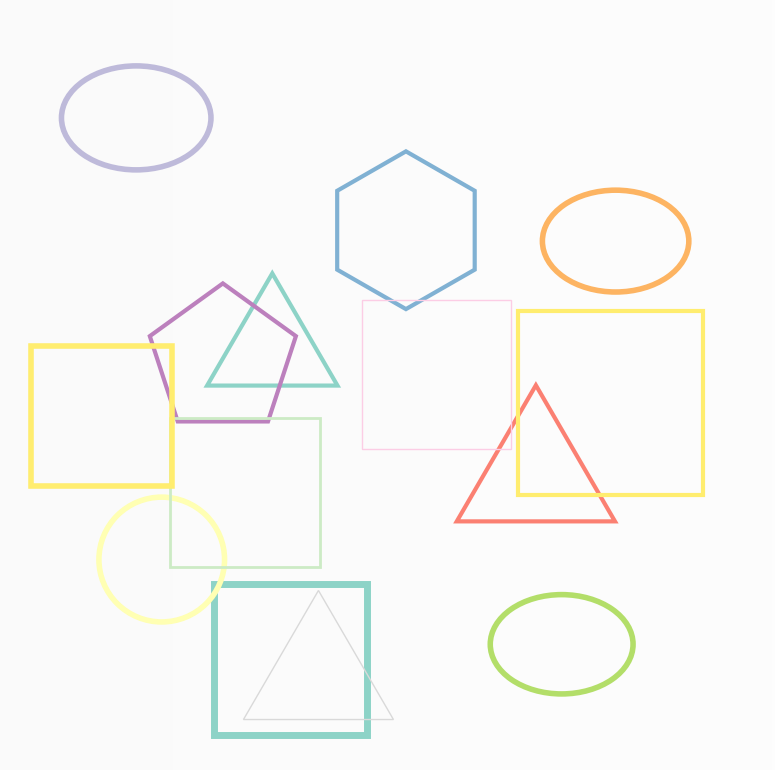[{"shape": "triangle", "thickness": 1.5, "radius": 0.49, "center": [0.351, 0.548]}, {"shape": "square", "thickness": 2.5, "radius": 0.49, "center": [0.374, 0.144]}, {"shape": "circle", "thickness": 2, "radius": 0.41, "center": [0.209, 0.273]}, {"shape": "oval", "thickness": 2, "radius": 0.48, "center": [0.176, 0.847]}, {"shape": "triangle", "thickness": 1.5, "radius": 0.59, "center": [0.691, 0.382]}, {"shape": "hexagon", "thickness": 1.5, "radius": 0.51, "center": [0.524, 0.701]}, {"shape": "oval", "thickness": 2, "radius": 0.47, "center": [0.794, 0.687]}, {"shape": "oval", "thickness": 2, "radius": 0.46, "center": [0.725, 0.163]}, {"shape": "square", "thickness": 0.5, "radius": 0.48, "center": [0.563, 0.514]}, {"shape": "triangle", "thickness": 0.5, "radius": 0.56, "center": [0.411, 0.121]}, {"shape": "pentagon", "thickness": 1.5, "radius": 0.5, "center": [0.288, 0.533]}, {"shape": "square", "thickness": 1, "radius": 0.48, "center": [0.316, 0.36]}, {"shape": "square", "thickness": 1.5, "radius": 0.6, "center": [0.788, 0.477]}, {"shape": "square", "thickness": 2, "radius": 0.45, "center": [0.13, 0.459]}]